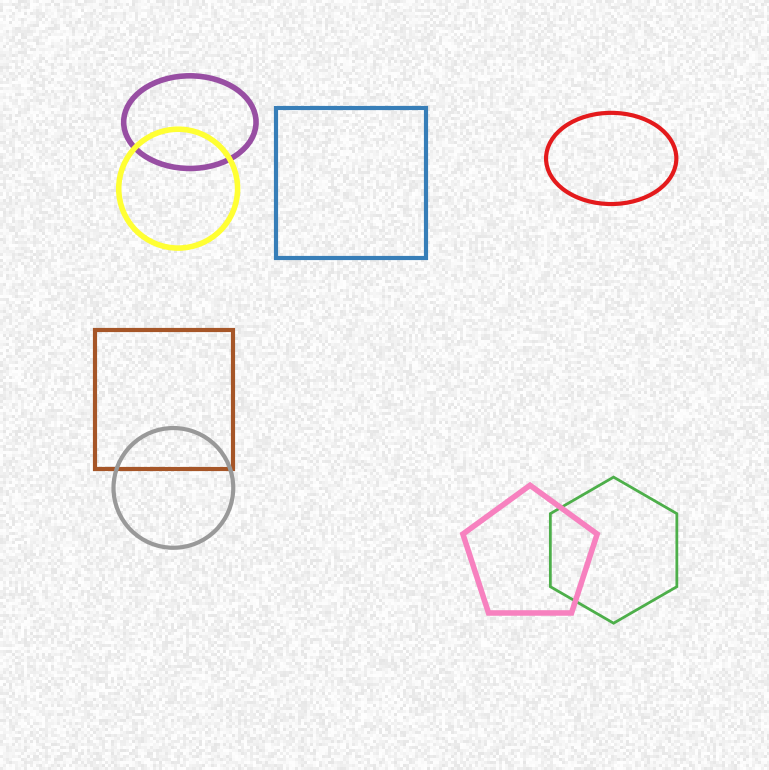[{"shape": "oval", "thickness": 1.5, "radius": 0.42, "center": [0.794, 0.794]}, {"shape": "square", "thickness": 1.5, "radius": 0.49, "center": [0.456, 0.762]}, {"shape": "hexagon", "thickness": 1, "radius": 0.47, "center": [0.797, 0.286]}, {"shape": "oval", "thickness": 2, "radius": 0.43, "center": [0.247, 0.841]}, {"shape": "circle", "thickness": 2, "radius": 0.39, "center": [0.231, 0.755]}, {"shape": "square", "thickness": 1.5, "radius": 0.45, "center": [0.213, 0.481]}, {"shape": "pentagon", "thickness": 2, "radius": 0.46, "center": [0.688, 0.278]}, {"shape": "circle", "thickness": 1.5, "radius": 0.39, "center": [0.225, 0.366]}]